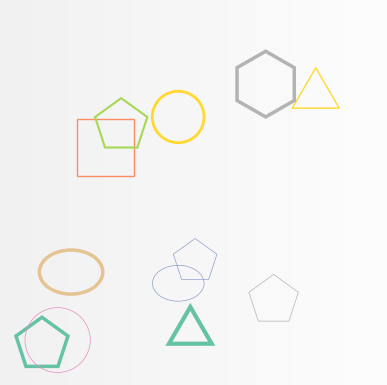[{"shape": "pentagon", "thickness": 2.5, "radius": 0.35, "center": [0.108, 0.105]}, {"shape": "triangle", "thickness": 3, "radius": 0.32, "center": [0.491, 0.139]}, {"shape": "square", "thickness": 1, "radius": 0.37, "center": [0.273, 0.617]}, {"shape": "pentagon", "thickness": 0.5, "radius": 0.3, "center": [0.504, 0.321]}, {"shape": "oval", "thickness": 0.5, "radius": 0.33, "center": [0.46, 0.264]}, {"shape": "circle", "thickness": 0.5, "radius": 0.42, "center": [0.149, 0.117]}, {"shape": "pentagon", "thickness": 1.5, "radius": 0.35, "center": [0.313, 0.674]}, {"shape": "circle", "thickness": 2, "radius": 0.33, "center": [0.46, 0.696]}, {"shape": "triangle", "thickness": 1, "radius": 0.35, "center": [0.815, 0.754]}, {"shape": "oval", "thickness": 2.5, "radius": 0.41, "center": [0.183, 0.293]}, {"shape": "pentagon", "thickness": 0.5, "radius": 0.34, "center": [0.706, 0.22]}, {"shape": "hexagon", "thickness": 2.5, "radius": 0.43, "center": [0.686, 0.782]}]